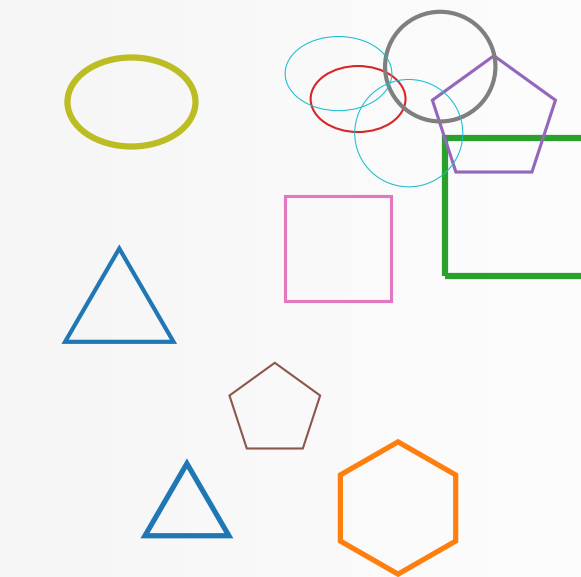[{"shape": "triangle", "thickness": 2, "radius": 0.54, "center": [0.205, 0.461]}, {"shape": "triangle", "thickness": 2.5, "radius": 0.42, "center": [0.322, 0.113]}, {"shape": "hexagon", "thickness": 2.5, "radius": 0.57, "center": [0.685, 0.119]}, {"shape": "square", "thickness": 3, "radius": 0.6, "center": [0.885, 0.641]}, {"shape": "oval", "thickness": 1, "radius": 0.41, "center": [0.616, 0.828]}, {"shape": "pentagon", "thickness": 1.5, "radius": 0.56, "center": [0.85, 0.791]}, {"shape": "pentagon", "thickness": 1, "radius": 0.41, "center": [0.473, 0.289]}, {"shape": "square", "thickness": 1.5, "radius": 0.46, "center": [0.582, 0.569]}, {"shape": "circle", "thickness": 2, "radius": 0.47, "center": [0.757, 0.884]}, {"shape": "oval", "thickness": 3, "radius": 0.55, "center": [0.226, 0.823]}, {"shape": "circle", "thickness": 0.5, "radius": 0.46, "center": [0.703, 0.769]}, {"shape": "oval", "thickness": 0.5, "radius": 0.46, "center": [0.582, 0.872]}]